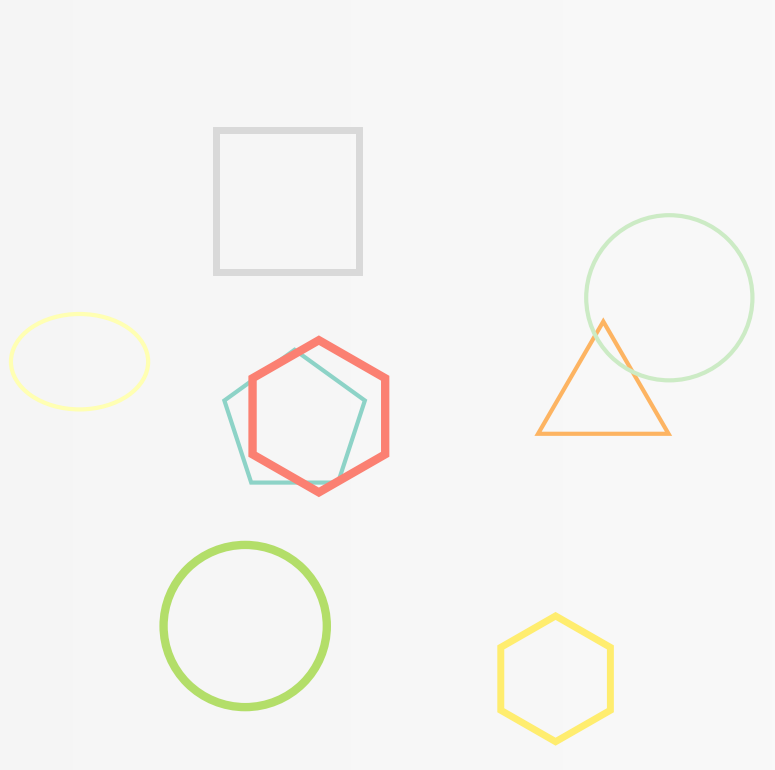[{"shape": "pentagon", "thickness": 1.5, "radius": 0.48, "center": [0.38, 0.45]}, {"shape": "oval", "thickness": 1.5, "radius": 0.44, "center": [0.103, 0.53]}, {"shape": "hexagon", "thickness": 3, "radius": 0.49, "center": [0.411, 0.459]}, {"shape": "triangle", "thickness": 1.5, "radius": 0.49, "center": [0.778, 0.485]}, {"shape": "circle", "thickness": 3, "radius": 0.53, "center": [0.316, 0.187]}, {"shape": "square", "thickness": 2.5, "radius": 0.46, "center": [0.371, 0.739]}, {"shape": "circle", "thickness": 1.5, "radius": 0.54, "center": [0.864, 0.613]}, {"shape": "hexagon", "thickness": 2.5, "radius": 0.41, "center": [0.717, 0.118]}]